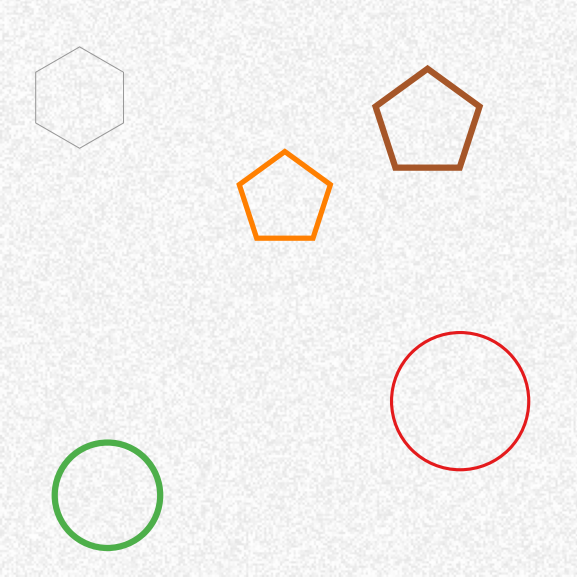[{"shape": "circle", "thickness": 1.5, "radius": 0.59, "center": [0.797, 0.304]}, {"shape": "circle", "thickness": 3, "radius": 0.46, "center": [0.186, 0.142]}, {"shape": "pentagon", "thickness": 2.5, "radius": 0.41, "center": [0.493, 0.654]}, {"shape": "pentagon", "thickness": 3, "radius": 0.47, "center": [0.74, 0.785]}, {"shape": "hexagon", "thickness": 0.5, "radius": 0.44, "center": [0.138, 0.83]}]